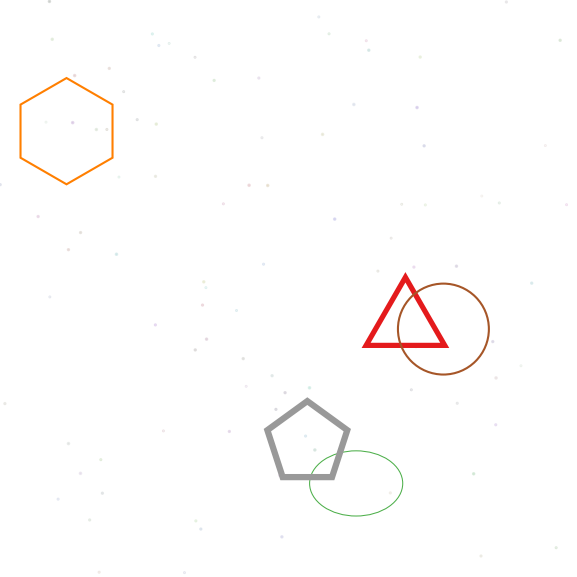[{"shape": "triangle", "thickness": 2.5, "radius": 0.39, "center": [0.702, 0.44]}, {"shape": "oval", "thickness": 0.5, "radius": 0.4, "center": [0.617, 0.162]}, {"shape": "hexagon", "thickness": 1, "radius": 0.46, "center": [0.115, 0.772]}, {"shape": "circle", "thickness": 1, "radius": 0.39, "center": [0.768, 0.429]}, {"shape": "pentagon", "thickness": 3, "radius": 0.36, "center": [0.532, 0.232]}]